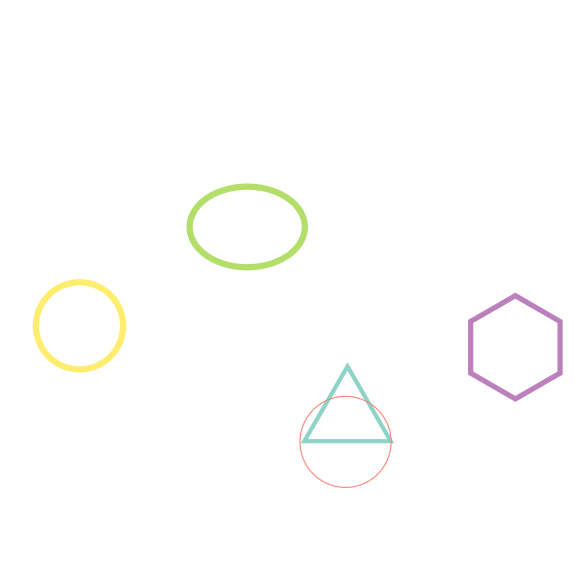[{"shape": "triangle", "thickness": 2, "radius": 0.43, "center": [0.602, 0.278]}, {"shape": "circle", "thickness": 0.5, "radius": 0.39, "center": [0.598, 0.234]}, {"shape": "oval", "thickness": 3, "radius": 0.5, "center": [0.428, 0.606]}, {"shape": "hexagon", "thickness": 2.5, "radius": 0.45, "center": [0.892, 0.398]}, {"shape": "circle", "thickness": 3, "radius": 0.38, "center": [0.138, 0.435]}]